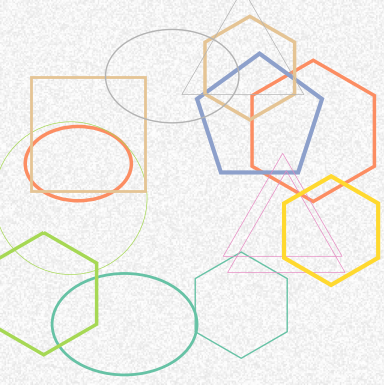[{"shape": "oval", "thickness": 2, "radius": 0.94, "center": [0.324, 0.158]}, {"shape": "hexagon", "thickness": 1, "radius": 0.69, "center": [0.627, 0.207]}, {"shape": "oval", "thickness": 2.5, "radius": 0.69, "center": [0.203, 0.575]}, {"shape": "hexagon", "thickness": 2.5, "radius": 0.92, "center": [0.814, 0.66]}, {"shape": "pentagon", "thickness": 3, "radius": 0.85, "center": [0.674, 0.69]}, {"shape": "triangle", "thickness": 0.5, "radius": 0.88, "center": [0.744, 0.38]}, {"shape": "triangle", "thickness": 0.5, "radius": 0.89, "center": [0.734, 0.423]}, {"shape": "circle", "thickness": 0.5, "radius": 0.99, "center": [0.184, 0.485]}, {"shape": "hexagon", "thickness": 2.5, "radius": 0.79, "center": [0.114, 0.237]}, {"shape": "hexagon", "thickness": 3, "radius": 0.71, "center": [0.86, 0.401]}, {"shape": "square", "thickness": 2, "radius": 0.74, "center": [0.228, 0.652]}, {"shape": "hexagon", "thickness": 2.5, "radius": 0.67, "center": [0.649, 0.823]}, {"shape": "triangle", "thickness": 0.5, "radius": 0.92, "center": [0.631, 0.846]}, {"shape": "oval", "thickness": 1, "radius": 0.87, "center": [0.447, 0.802]}]